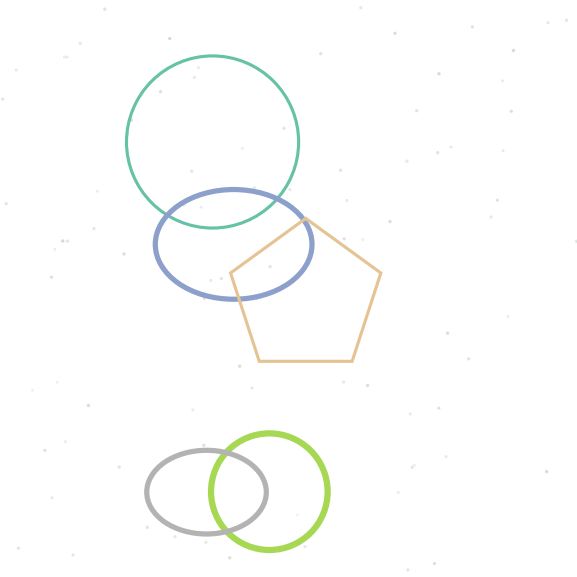[{"shape": "circle", "thickness": 1.5, "radius": 0.75, "center": [0.368, 0.753]}, {"shape": "oval", "thickness": 2.5, "radius": 0.68, "center": [0.405, 0.576]}, {"shape": "circle", "thickness": 3, "radius": 0.5, "center": [0.466, 0.148]}, {"shape": "pentagon", "thickness": 1.5, "radius": 0.68, "center": [0.529, 0.484]}, {"shape": "oval", "thickness": 2.5, "radius": 0.52, "center": [0.358, 0.147]}]